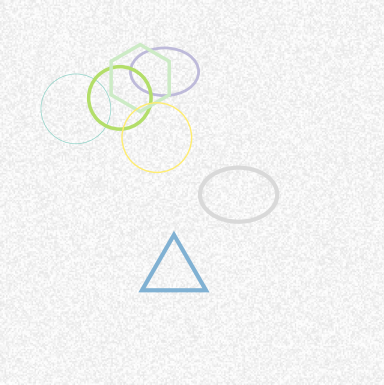[{"shape": "circle", "thickness": 0.5, "radius": 0.45, "center": [0.197, 0.717]}, {"shape": "oval", "thickness": 2, "radius": 0.44, "center": [0.427, 0.814]}, {"shape": "triangle", "thickness": 3, "radius": 0.48, "center": [0.452, 0.294]}, {"shape": "circle", "thickness": 2.5, "radius": 0.41, "center": [0.311, 0.746]}, {"shape": "oval", "thickness": 3, "radius": 0.5, "center": [0.62, 0.494]}, {"shape": "hexagon", "thickness": 2.5, "radius": 0.44, "center": [0.364, 0.797]}, {"shape": "circle", "thickness": 1, "radius": 0.45, "center": [0.407, 0.643]}]